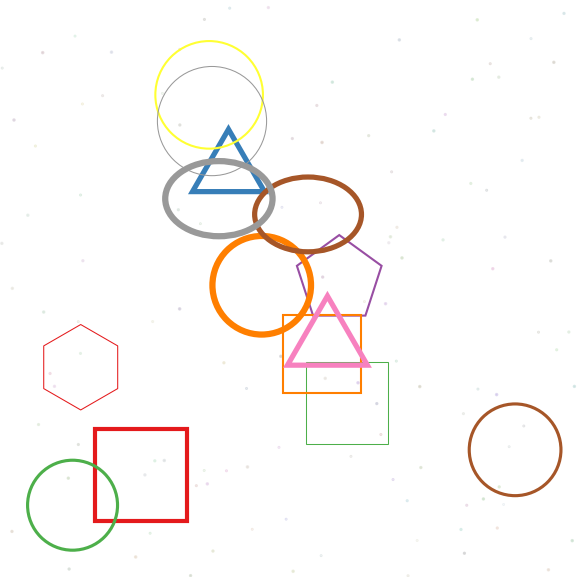[{"shape": "square", "thickness": 2, "radius": 0.4, "center": [0.245, 0.177]}, {"shape": "hexagon", "thickness": 0.5, "radius": 0.37, "center": [0.14, 0.363]}, {"shape": "triangle", "thickness": 2.5, "radius": 0.36, "center": [0.396, 0.703]}, {"shape": "circle", "thickness": 1.5, "radius": 0.39, "center": [0.126, 0.124]}, {"shape": "square", "thickness": 0.5, "radius": 0.36, "center": [0.601, 0.302]}, {"shape": "pentagon", "thickness": 1, "radius": 0.39, "center": [0.587, 0.515]}, {"shape": "square", "thickness": 1, "radius": 0.33, "center": [0.558, 0.386]}, {"shape": "circle", "thickness": 3, "radius": 0.43, "center": [0.453, 0.505]}, {"shape": "circle", "thickness": 1, "radius": 0.47, "center": [0.362, 0.835]}, {"shape": "circle", "thickness": 1.5, "radius": 0.4, "center": [0.892, 0.22]}, {"shape": "oval", "thickness": 2.5, "radius": 0.46, "center": [0.533, 0.628]}, {"shape": "triangle", "thickness": 2.5, "radius": 0.4, "center": [0.567, 0.407]}, {"shape": "oval", "thickness": 3, "radius": 0.46, "center": [0.379, 0.655]}, {"shape": "circle", "thickness": 0.5, "radius": 0.47, "center": [0.367, 0.789]}]